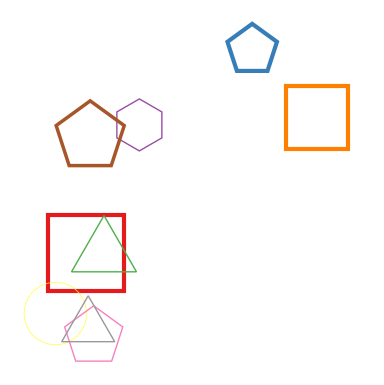[{"shape": "square", "thickness": 3, "radius": 0.49, "center": [0.224, 0.344]}, {"shape": "pentagon", "thickness": 3, "radius": 0.34, "center": [0.655, 0.87]}, {"shape": "triangle", "thickness": 1, "radius": 0.49, "center": [0.27, 0.343]}, {"shape": "hexagon", "thickness": 1, "radius": 0.34, "center": [0.362, 0.676]}, {"shape": "square", "thickness": 3, "radius": 0.41, "center": [0.823, 0.695]}, {"shape": "circle", "thickness": 0.5, "radius": 0.41, "center": [0.144, 0.186]}, {"shape": "pentagon", "thickness": 2.5, "radius": 0.46, "center": [0.234, 0.645]}, {"shape": "pentagon", "thickness": 1, "radius": 0.4, "center": [0.243, 0.126]}, {"shape": "triangle", "thickness": 1, "radius": 0.4, "center": [0.229, 0.152]}]